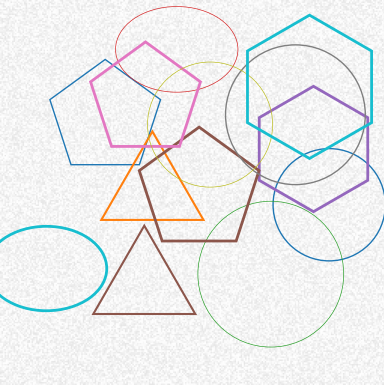[{"shape": "pentagon", "thickness": 1, "radius": 0.76, "center": [0.273, 0.694]}, {"shape": "circle", "thickness": 1, "radius": 0.73, "center": [0.855, 0.468]}, {"shape": "triangle", "thickness": 1.5, "radius": 0.77, "center": [0.396, 0.505]}, {"shape": "circle", "thickness": 0.5, "radius": 0.95, "center": [0.703, 0.288]}, {"shape": "oval", "thickness": 0.5, "radius": 0.79, "center": [0.459, 0.872]}, {"shape": "hexagon", "thickness": 2, "radius": 0.81, "center": [0.814, 0.613]}, {"shape": "pentagon", "thickness": 2, "radius": 0.82, "center": [0.517, 0.506]}, {"shape": "triangle", "thickness": 1.5, "radius": 0.76, "center": [0.375, 0.261]}, {"shape": "pentagon", "thickness": 2, "radius": 0.75, "center": [0.378, 0.741]}, {"shape": "circle", "thickness": 1, "radius": 0.91, "center": [0.767, 0.702]}, {"shape": "circle", "thickness": 0.5, "radius": 0.81, "center": [0.546, 0.676]}, {"shape": "hexagon", "thickness": 2, "radius": 0.93, "center": [0.804, 0.774]}, {"shape": "oval", "thickness": 2, "radius": 0.78, "center": [0.121, 0.302]}]